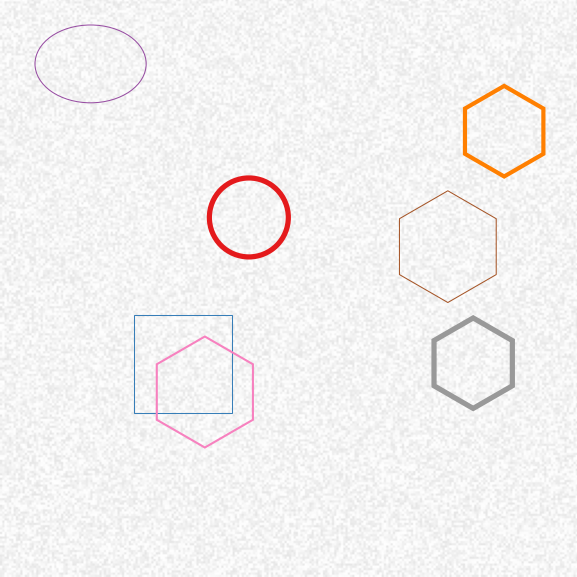[{"shape": "circle", "thickness": 2.5, "radius": 0.34, "center": [0.431, 0.623]}, {"shape": "square", "thickness": 0.5, "radius": 0.42, "center": [0.317, 0.369]}, {"shape": "oval", "thickness": 0.5, "radius": 0.48, "center": [0.157, 0.888]}, {"shape": "hexagon", "thickness": 2, "radius": 0.39, "center": [0.873, 0.772]}, {"shape": "hexagon", "thickness": 0.5, "radius": 0.48, "center": [0.775, 0.572]}, {"shape": "hexagon", "thickness": 1, "radius": 0.48, "center": [0.355, 0.32]}, {"shape": "hexagon", "thickness": 2.5, "radius": 0.39, "center": [0.819, 0.37]}]